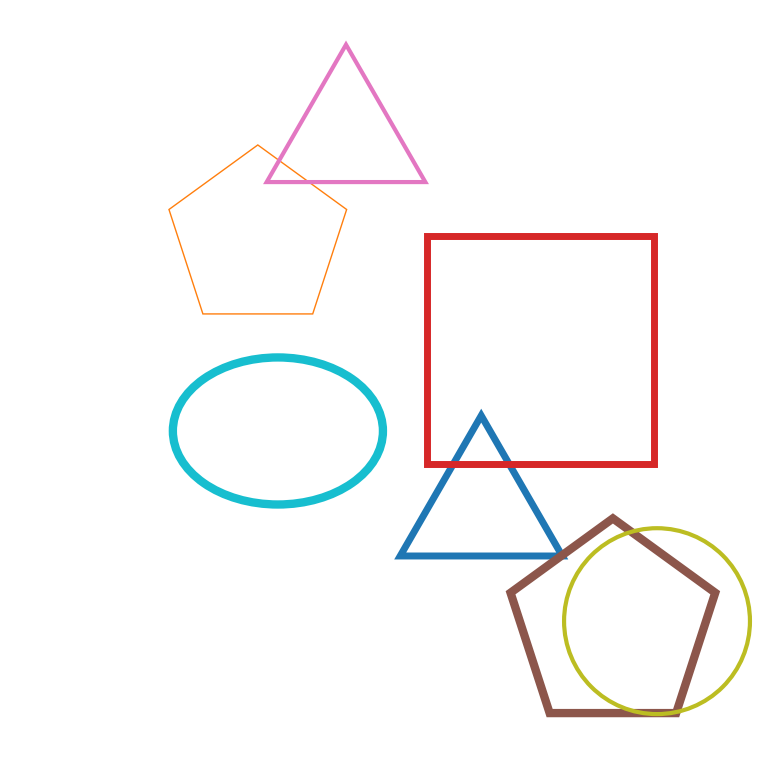[{"shape": "triangle", "thickness": 2.5, "radius": 0.61, "center": [0.625, 0.339]}, {"shape": "pentagon", "thickness": 0.5, "radius": 0.61, "center": [0.335, 0.69]}, {"shape": "square", "thickness": 2.5, "radius": 0.74, "center": [0.702, 0.546]}, {"shape": "pentagon", "thickness": 3, "radius": 0.7, "center": [0.796, 0.187]}, {"shape": "triangle", "thickness": 1.5, "radius": 0.59, "center": [0.449, 0.823]}, {"shape": "circle", "thickness": 1.5, "radius": 0.6, "center": [0.853, 0.193]}, {"shape": "oval", "thickness": 3, "radius": 0.68, "center": [0.361, 0.44]}]